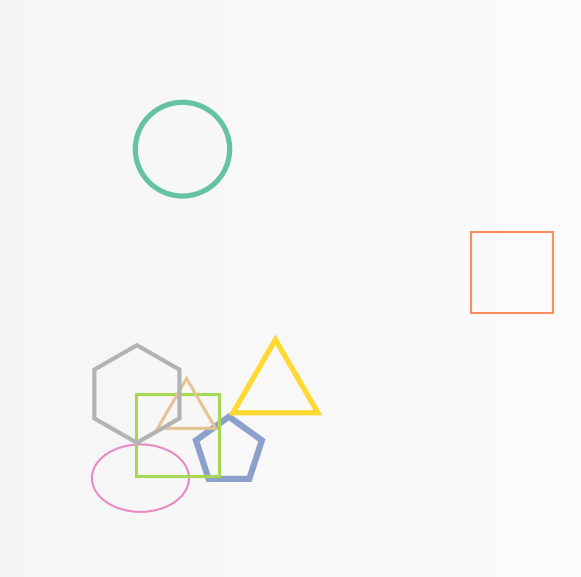[{"shape": "circle", "thickness": 2.5, "radius": 0.41, "center": [0.314, 0.741]}, {"shape": "square", "thickness": 1, "radius": 0.35, "center": [0.881, 0.527]}, {"shape": "pentagon", "thickness": 3, "radius": 0.3, "center": [0.394, 0.218]}, {"shape": "oval", "thickness": 1, "radius": 0.42, "center": [0.242, 0.171]}, {"shape": "square", "thickness": 1.5, "radius": 0.36, "center": [0.306, 0.246]}, {"shape": "triangle", "thickness": 2.5, "radius": 0.42, "center": [0.474, 0.327]}, {"shape": "triangle", "thickness": 1.5, "radius": 0.29, "center": [0.321, 0.286]}, {"shape": "hexagon", "thickness": 2, "radius": 0.42, "center": [0.236, 0.317]}]